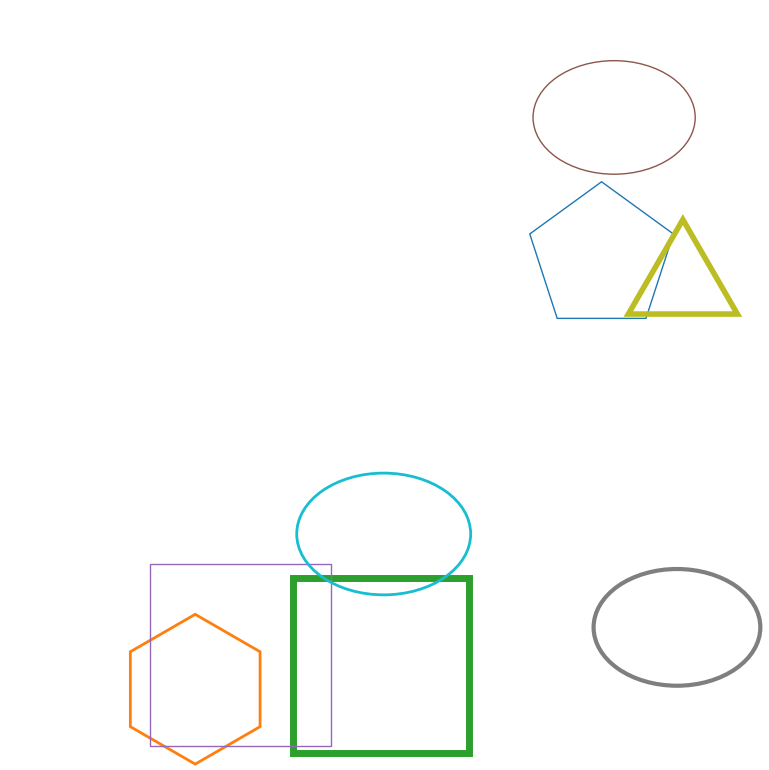[{"shape": "pentagon", "thickness": 0.5, "radius": 0.49, "center": [0.781, 0.666]}, {"shape": "hexagon", "thickness": 1, "radius": 0.49, "center": [0.254, 0.105]}, {"shape": "square", "thickness": 2.5, "radius": 0.57, "center": [0.495, 0.136]}, {"shape": "square", "thickness": 0.5, "radius": 0.59, "center": [0.312, 0.149]}, {"shape": "oval", "thickness": 0.5, "radius": 0.53, "center": [0.798, 0.847]}, {"shape": "oval", "thickness": 1.5, "radius": 0.54, "center": [0.879, 0.185]}, {"shape": "triangle", "thickness": 2, "radius": 0.41, "center": [0.887, 0.633]}, {"shape": "oval", "thickness": 1, "radius": 0.56, "center": [0.498, 0.307]}]